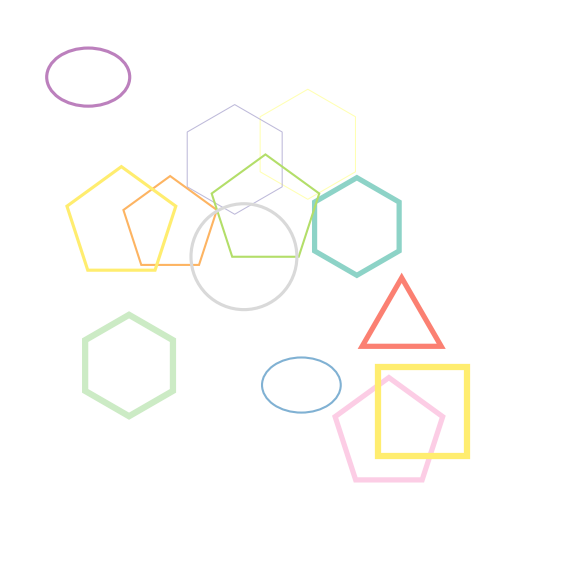[{"shape": "hexagon", "thickness": 2.5, "radius": 0.42, "center": [0.618, 0.607]}, {"shape": "hexagon", "thickness": 0.5, "radius": 0.48, "center": [0.533, 0.749]}, {"shape": "hexagon", "thickness": 0.5, "radius": 0.47, "center": [0.406, 0.723]}, {"shape": "triangle", "thickness": 2.5, "radius": 0.4, "center": [0.696, 0.439]}, {"shape": "oval", "thickness": 1, "radius": 0.34, "center": [0.522, 0.332]}, {"shape": "pentagon", "thickness": 1, "radius": 0.43, "center": [0.295, 0.609]}, {"shape": "pentagon", "thickness": 1, "radius": 0.49, "center": [0.46, 0.634]}, {"shape": "pentagon", "thickness": 2.5, "radius": 0.49, "center": [0.673, 0.247]}, {"shape": "circle", "thickness": 1.5, "radius": 0.46, "center": [0.422, 0.555]}, {"shape": "oval", "thickness": 1.5, "radius": 0.36, "center": [0.153, 0.866]}, {"shape": "hexagon", "thickness": 3, "radius": 0.44, "center": [0.223, 0.366]}, {"shape": "square", "thickness": 3, "radius": 0.39, "center": [0.732, 0.287]}, {"shape": "pentagon", "thickness": 1.5, "radius": 0.5, "center": [0.21, 0.611]}]